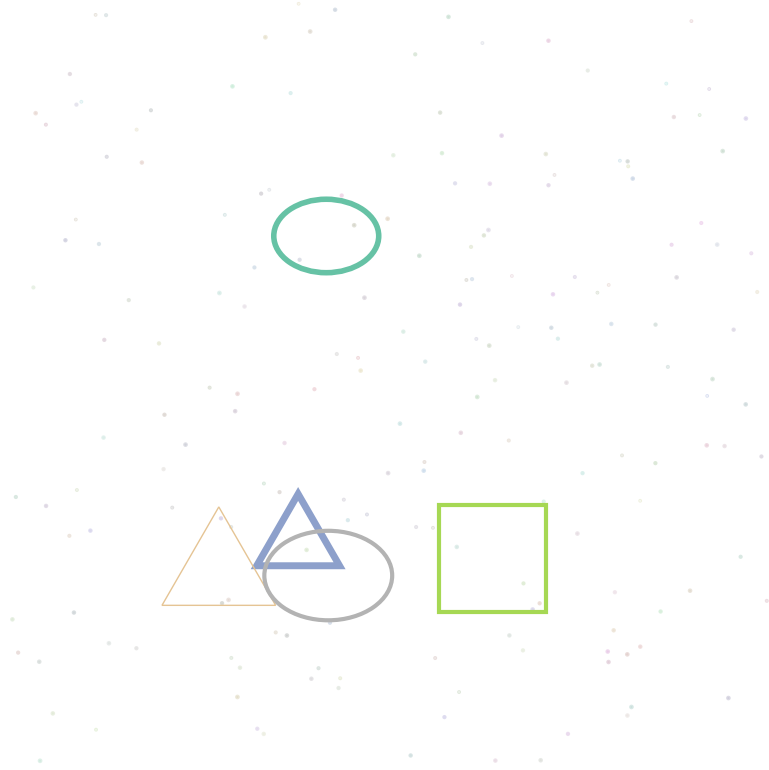[{"shape": "oval", "thickness": 2, "radius": 0.34, "center": [0.424, 0.694]}, {"shape": "triangle", "thickness": 2.5, "radius": 0.31, "center": [0.387, 0.296]}, {"shape": "square", "thickness": 1.5, "radius": 0.35, "center": [0.639, 0.274]}, {"shape": "triangle", "thickness": 0.5, "radius": 0.43, "center": [0.284, 0.256]}, {"shape": "oval", "thickness": 1.5, "radius": 0.42, "center": [0.426, 0.253]}]